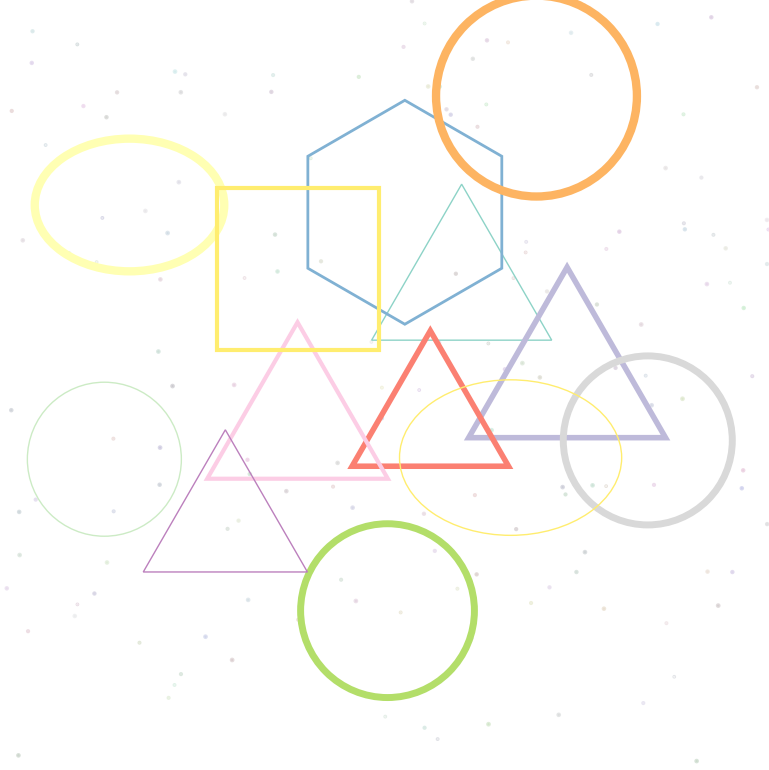[{"shape": "triangle", "thickness": 0.5, "radius": 0.68, "center": [0.6, 0.626]}, {"shape": "oval", "thickness": 3, "radius": 0.62, "center": [0.168, 0.734]}, {"shape": "triangle", "thickness": 2, "radius": 0.74, "center": [0.736, 0.505]}, {"shape": "triangle", "thickness": 2, "radius": 0.59, "center": [0.559, 0.453]}, {"shape": "hexagon", "thickness": 1, "radius": 0.73, "center": [0.526, 0.724]}, {"shape": "circle", "thickness": 3, "radius": 0.65, "center": [0.697, 0.875]}, {"shape": "circle", "thickness": 2.5, "radius": 0.56, "center": [0.503, 0.207]}, {"shape": "triangle", "thickness": 1.5, "radius": 0.68, "center": [0.386, 0.446]}, {"shape": "circle", "thickness": 2.5, "radius": 0.55, "center": [0.841, 0.428]}, {"shape": "triangle", "thickness": 0.5, "radius": 0.62, "center": [0.293, 0.319]}, {"shape": "circle", "thickness": 0.5, "radius": 0.5, "center": [0.136, 0.404]}, {"shape": "square", "thickness": 1.5, "radius": 0.53, "center": [0.387, 0.651]}, {"shape": "oval", "thickness": 0.5, "radius": 0.72, "center": [0.663, 0.406]}]